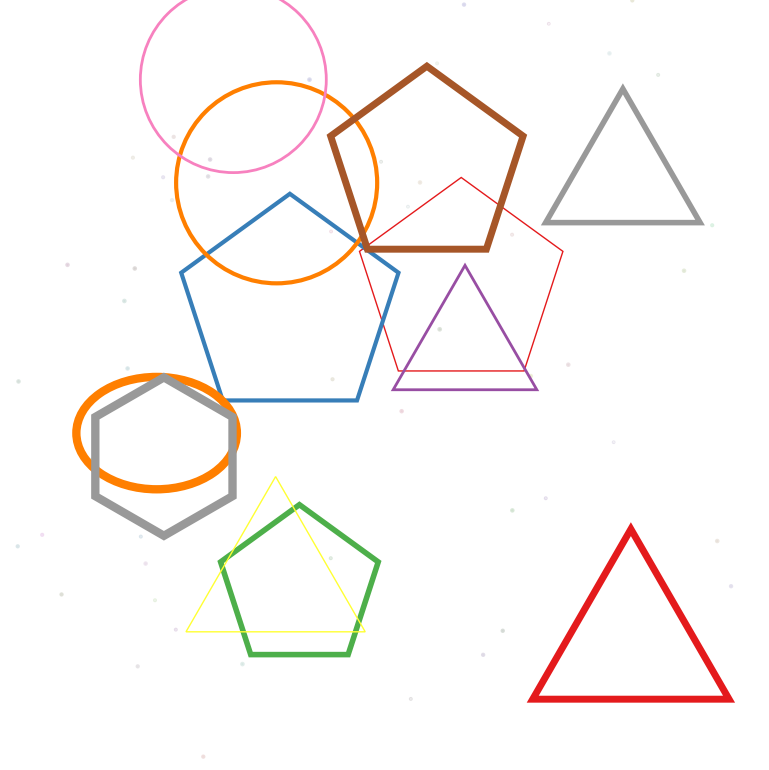[{"shape": "triangle", "thickness": 2.5, "radius": 0.74, "center": [0.819, 0.166]}, {"shape": "pentagon", "thickness": 0.5, "radius": 0.69, "center": [0.599, 0.631]}, {"shape": "pentagon", "thickness": 1.5, "radius": 0.74, "center": [0.376, 0.6]}, {"shape": "pentagon", "thickness": 2, "radius": 0.54, "center": [0.389, 0.237]}, {"shape": "triangle", "thickness": 1, "radius": 0.54, "center": [0.604, 0.548]}, {"shape": "circle", "thickness": 1.5, "radius": 0.65, "center": [0.359, 0.763]}, {"shape": "oval", "thickness": 3, "radius": 0.52, "center": [0.203, 0.438]}, {"shape": "triangle", "thickness": 0.5, "radius": 0.67, "center": [0.358, 0.247]}, {"shape": "pentagon", "thickness": 2.5, "radius": 0.66, "center": [0.554, 0.783]}, {"shape": "circle", "thickness": 1, "radius": 0.6, "center": [0.303, 0.897]}, {"shape": "triangle", "thickness": 2, "radius": 0.58, "center": [0.809, 0.769]}, {"shape": "hexagon", "thickness": 3, "radius": 0.51, "center": [0.213, 0.407]}]